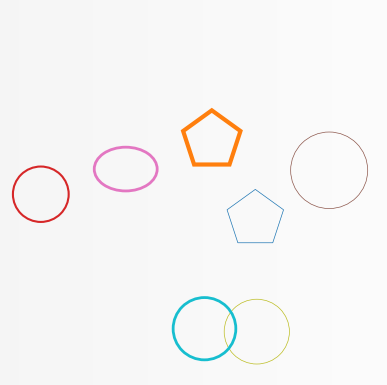[{"shape": "pentagon", "thickness": 0.5, "radius": 0.38, "center": [0.659, 0.431]}, {"shape": "pentagon", "thickness": 3, "radius": 0.39, "center": [0.547, 0.636]}, {"shape": "circle", "thickness": 1.5, "radius": 0.36, "center": [0.105, 0.495]}, {"shape": "circle", "thickness": 0.5, "radius": 0.5, "center": [0.849, 0.558]}, {"shape": "oval", "thickness": 2, "radius": 0.41, "center": [0.324, 0.561]}, {"shape": "circle", "thickness": 0.5, "radius": 0.42, "center": [0.663, 0.139]}, {"shape": "circle", "thickness": 2, "radius": 0.4, "center": [0.528, 0.146]}]